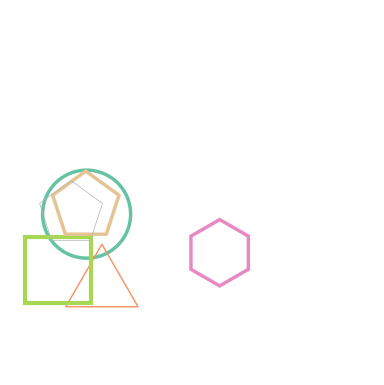[{"shape": "circle", "thickness": 2.5, "radius": 0.57, "center": [0.225, 0.444]}, {"shape": "triangle", "thickness": 1, "radius": 0.54, "center": [0.265, 0.257]}, {"shape": "hexagon", "thickness": 2.5, "radius": 0.43, "center": [0.571, 0.344]}, {"shape": "square", "thickness": 3, "radius": 0.43, "center": [0.151, 0.299]}, {"shape": "pentagon", "thickness": 2.5, "radius": 0.45, "center": [0.223, 0.465]}, {"shape": "pentagon", "thickness": 0.5, "radius": 0.43, "center": [0.184, 0.445]}]